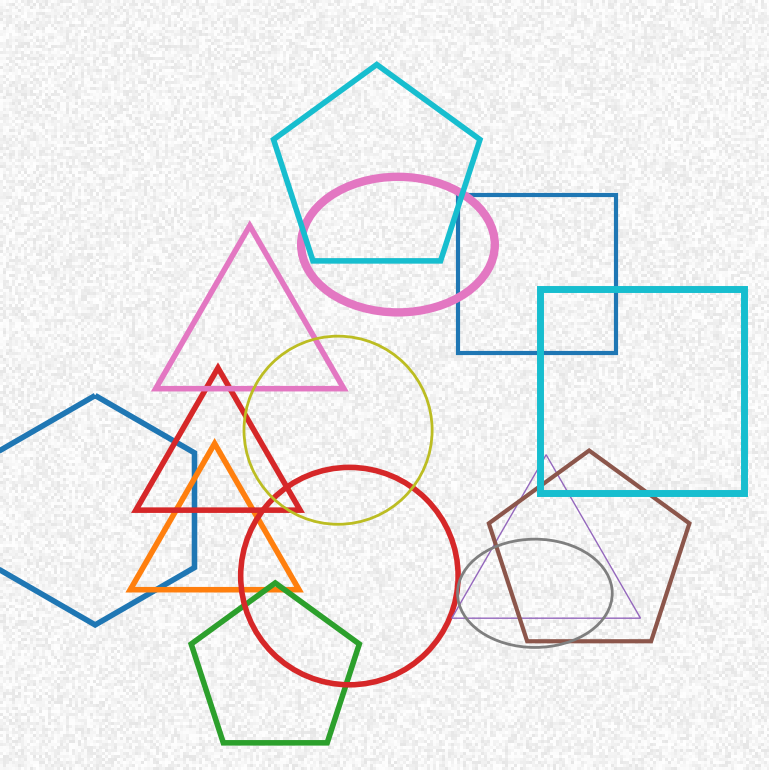[{"shape": "square", "thickness": 1.5, "radius": 0.51, "center": [0.697, 0.644]}, {"shape": "hexagon", "thickness": 2, "radius": 0.74, "center": [0.124, 0.337]}, {"shape": "triangle", "thickness": 2, "radius": 0.63, "center": [0.279, 0.297]}, {"shape": "pentagon", "thickness": 2, "radius": 0.57, "center": [0.357, 0.128]}, {"shape": "triangle", "thickness": 2, "radius": 0.62, "center": [0.283, 0.399]}, {"shape": "circle", "thickness": 2, "radius": 0.71, "center": [0.454, 0.252]}, {"shape": "triangle", "thickness": 0.5, "radius": 0.71, "center": [0.709, 0.268]}, {"shape": "pentagon", "thickness": 1.5, "radius": 0.68, "center": [0.765, 0.278]}, {"shape": "oval", "thickness": 3, "radius": 0.63, "center": [0.517, 0.682]}, {"shape": "triangle", "thickness": 2, "radius": 0.71, "center": [0.324, 0.566]}, {"shape": "oval", "thickness": 1, "radius": 0.5, "center": [0.695, 0.229]}, {"shape": "circle", "thickness": 1, "radius": 0.61, "center": [0.439, 0.441]}, {"shape": "pentagon", "thickness": 2, "radius": 0.7, "center": [0.489, 0.775]}, {"shape": "square", "thickness": 2.5, "radius": 0.66, "center": [0.834, 0.492]}]